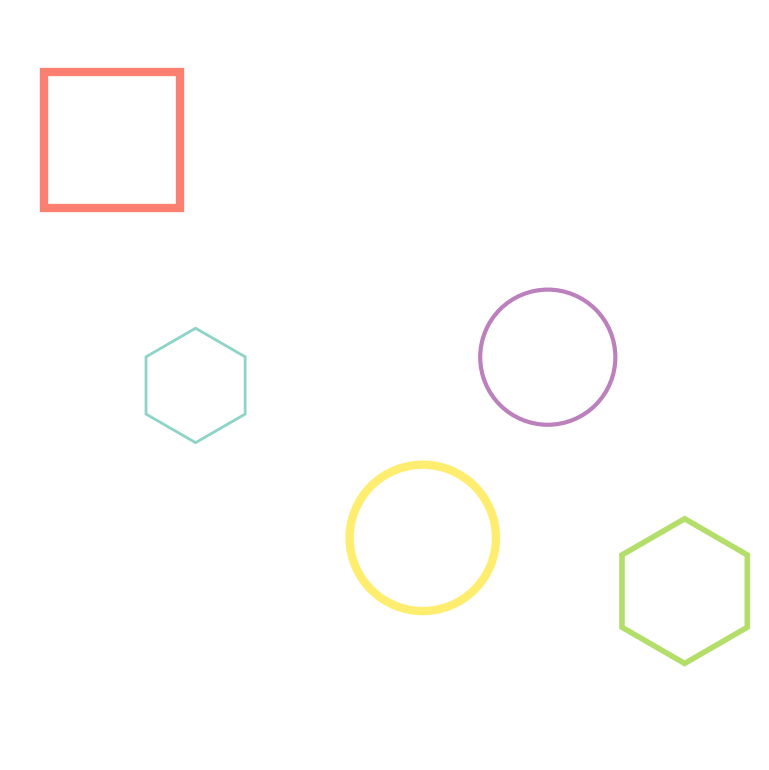[{"shape": "hexagon", "thickness": 1, "radius": 0.37, "center": [0.254, 0.499]}, {"shape": "square", "thickness": 3, "radius": 0.44, "center": [0.146, 0.818]}, {"shape": "hexagon", "thickness": 2, "radius": 0.47, "center": [0.889, 0.232]}, {"shape": "circle", "thickness": 1.5, "radius": 0.44, "center": [0.711, 0.536]}, {"shape": "circle", "thickness": 3, "radius": 0.48, "center": [0.549, 0.301]}]